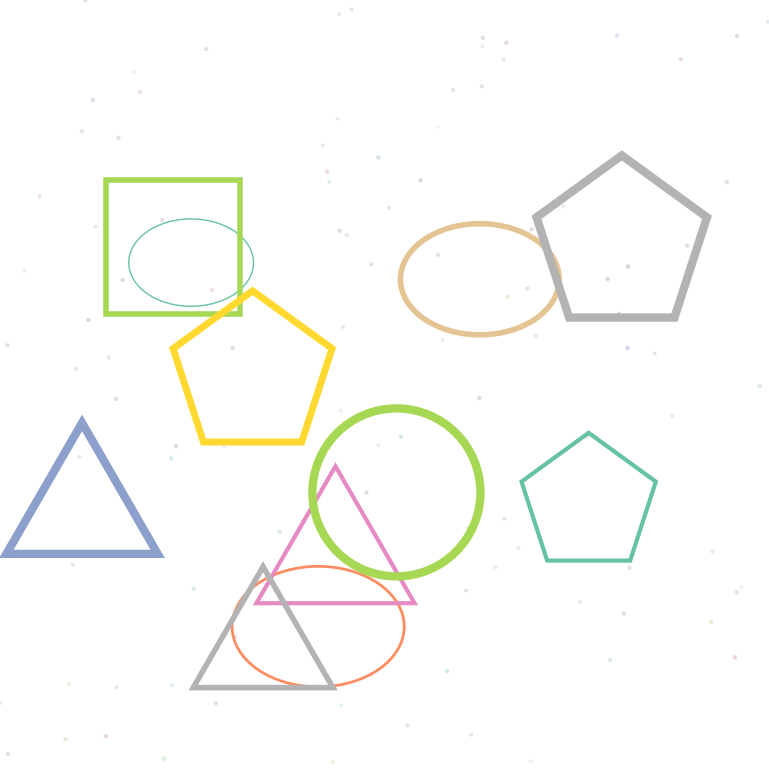[{"shape": "oval", "thickness": 0.5, "radius": 0.41, "center": [0.248, 0.659]}, {"shape": "pentagon", "thickness": 1.5, "radius": 0.46, "center": [0.765, 0.346]}, {"shape": "oval", "thickness": 1, "radius": 0.56, "center": [0.413, 0.186]}, {"shape": "triangle", "thickness": 3, "radius": 0.57, "center": [0.107, 0.337]}, {"shape": "triangle", "thickness": 1.5, "radius": 0.59, "center": [0.436, 0.276]}, {"shape": "circle", "thickness": 3, "radius": 0.55, "center": [0.515, 0.361]}, {"shape": "square", "thickness": 2, "radius": 0.44, "center": [0.224, 0.679]}, {"shape": "pentagon", "thickness": 2.5, "radius": 0.54, "center": [0.328, 0.514]}, {"shape": "oval", "thickness": 2, "radius": 0.52, "center": [0.623, 0.637]}, {"shape": "pentagon", "thickness": 3, "radius": 0.58, "center": [0.807, 0.682]}, {"shape": "triangle", "thickness": 2, "radius": 0.52, "center": [0.342, 0.159]}]